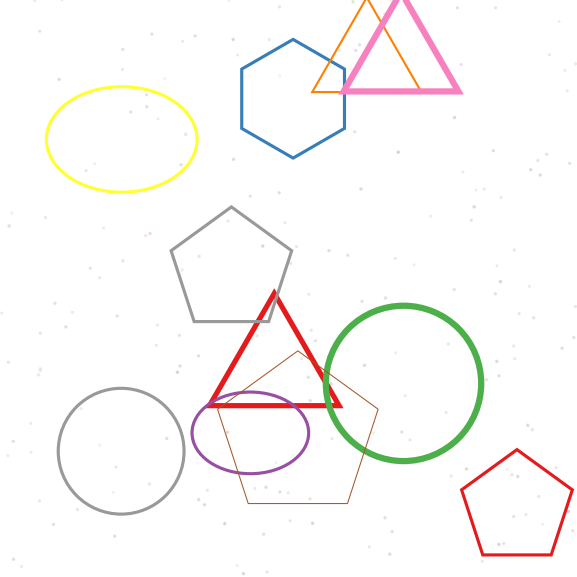[{"shape": "pentagon", "thickness": 1.5, "radius": 0.5, "center": [0.895, 0.12]}, {"shape": "triangle", "thickness": 2.5, "radius": 0.65, "center": [0.475, 0.361]}, {"shape": "hexagon", "thickness": 1.5, "radius": 0.51, "center": [0.508, 0.828]}, {"shape": "circle", "thickness": 3, "radius": 0.67, "center": [0.699, 0.335]}, {"shape": "oval", "thickness": 1.5, "radius": 0.5, "center": [0.434, 0.25]}, {"shape": "triangle", "thickness": 1, "radius": 0.55, "center": [0.635, 0.894]}, {"shape": "oval", "thickness": 1.5, "radius": 0.65, "center": [0.211, 0.758]}, {"shape": "pentagon", "thickness": 0.5, "radius": 0.73, "center": [0.516, 0.245]}, {"shape": "triangle", "thickness": 3, "radius": 0.57, "center": [0.694, 0.898]}, {"shape": "pentagon", "thickness": 1.5, "radius": 0.55, "center": [0.401, 0.531]}, {"shape": "circle", "thickness": 1.5, "radius": 0.54, "center": [0.21, 0.218]}]